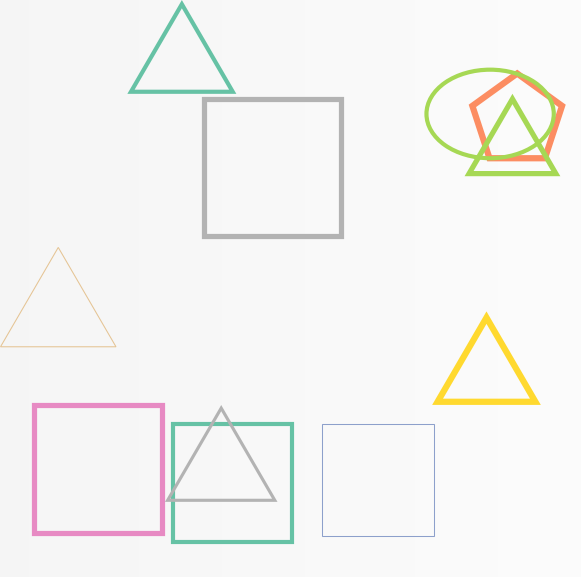[{"shape": "triangle", "thickness": 2, "radius": 0.51, "center": [0.313, 0.891]}, {"shape": "square", "thickness": 2, "radius": 0.51, "center": [0.4, 0.163]}, {"shape": "pentagon", "thickness": 3, "radius": 0.41, "center": [0.89, 0.791]}, {"shape": "square", "thickness": 0.5, "radius": 0.48, "center": [0.65, 0.168]}, {"shape": "square", "thickness": 2.5, "radius": 0.55, "center": [0.168, 0.187]}, {"shape": "oval", "thickness": 2, "radius": 0.55, "center": [0.843, 0.802]}, {"shape": "triangle", "thickness": 2.5, "radius": 0.43, "center": [0.882, 0.742]}, {"shape": "triangle", "thickness": 3, "radius": 0.49, "center": [0.837, 0.352]}, {"shape": "triangle", "thickness": 0.5, "radius": 0.57, "center": [0.1, 0.456]}, {"shape": "triangle", "thickness": 1.5, "radius": 0.53, "center": [0.381, 0.186]}, {"shape": "square", "thickness": 2.5, "radius": 0.59, "center": [0.469, 0.709]}]